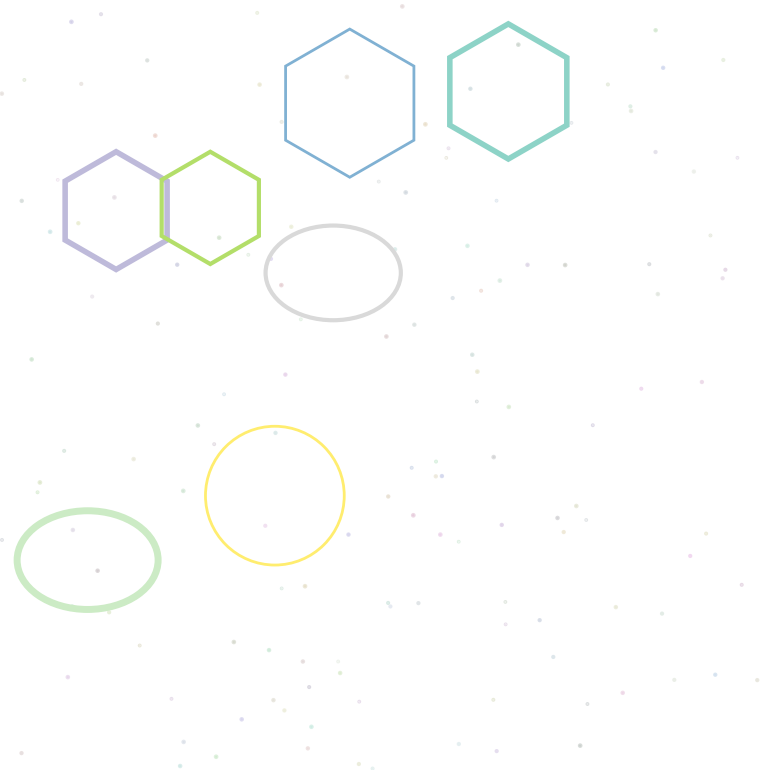[{"shape": "hexagon", "thickness": 2, "radius": 0.44, "center": [0.66, 0.881]}, {"shape": "hexagon", "thickness": 2, "radius": 0.38, "center": [0.151, 0.727]}, {"shape": "hexagon", "thickness": 1, "radius": 0.48, "center": [0.454, 0.866]}, {"shape": "hexagon", "thickness": 1.5, "radius": 0.36, "center": [0.273, 0.73]}, {"shape": "oval", "thickness": 1.5, "radius": 0.44, "center": [0.433, 0.646]}, {"shape": "oval", "thickness": 2.5, "radius": 0.46, "center": [0.114, 0.273]}, {"shape": "circle", "thickness": 1, "radius": 0.45, "center": [0.357, 0.356]}]